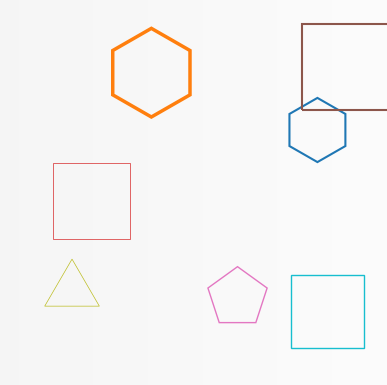[{"shape": "hexagon", "thickness": 1.5, "radius": 0.42, "center": [0.819, 0.662]}, {"shape": "hexagon", "thickness": 2.5, "radius": 0.58, "center": [0.391, 0.811]}, {"shape": "square", "thickness": 0.5, "radius": 0.5, "center": [0.236, 0.477]}, {"shape": "square", "thickness": 1.5, "radius": 0.56, "center": [0.891, 0.826]}, {"shape": "pentagon", "thickness": 1, "radius": 0.4, "center": [0.613, 0.227]}, {"shape": "triangle", "thickness": 0.5, "radius": 0.41, "center": [0.186, 0.246]}, {"shape": "square", "thickness": 1, "radius": 0.47, "center": [0.845, 0.191]}]